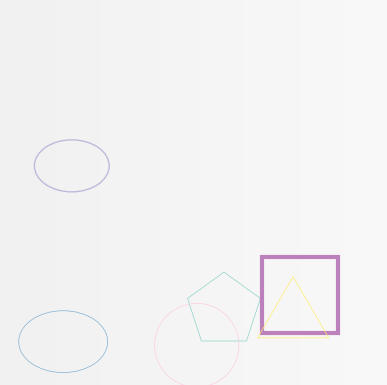[{"shape": "pentagon", "thickness": 0.5, "radius": 0.49, "center": [0.578, 0.194]}, {"shape": "oval", "thickness": 1, "radius": 0.48, "center": [0.185, 0.569]}, {"shape": "oval", "thickness": 0.5, "radius": 0.57, "center": [0.163, 0.113]}, {"shape": "circle", "thickness": 0.5, "radius": 0.54, "center": [0.508, 0.103]}, {"shape": "square", "thickness": 3, "radius": 0.49, "center": [0.774, 0.233]}, {"shape": "triangle", "thickness": 0.5, "radius": 0.53, "center": [0.756, 0.175]}]